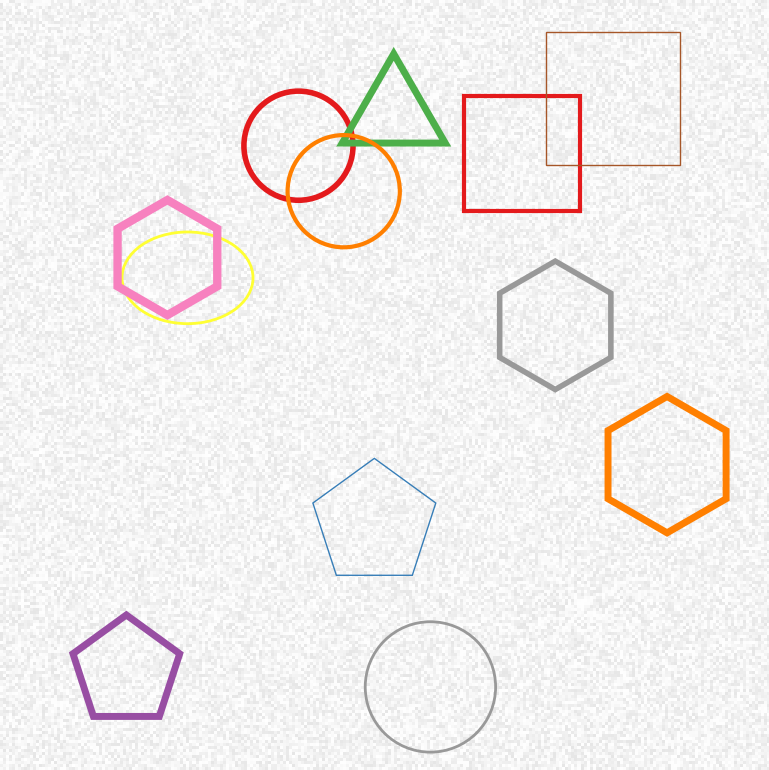[{"shape": "circle", "thickness": 2, "radius": 0.35, "center": [0.388, 0.811]}, {"shape": "square", "thickness": 1.5, "radius": 0.37, "center": [0.678, 0.801]}, {"shape": "pentagon", "thickness": 0.5, "radius": 0.42, "center": [0.486, 0.321]}, {"shape": "triangle", "thickness": 2.5, "radius": 0.39, "center": [0.511, 0.853]}, {"shape": "pentagon", "thickness": 2.5, "radius": 0.36, "center": [0.164, 0.128]}, {"shape": "hexagon", "thickness": 2.5, "radius": 0.44, "center": [0.866, 0.397]}, {"shape": "circle", "thickness": 1.5, "radius": 0.36, "center": [0.446, 0.752]}, {"shape": "oval", "thickness": 1, "radius": 0.43, "center": [0.244, 0.639]}, {"shape": "square", "thickness": 0.5, "radius": 0.43, "center": [0.796, 0.872]}, {"shape": "hexagon", "thickness": 3, "radius": 0.37, "center": [0.217, 0.666]}, {"shape": "hexagon", "thickness": 2, "radius": 0.42, "center": [0.721, 0.577]}, {"shape": "circle", "thickness": 1, "radius": 0.42, "center": [0.559, 0.108]}]